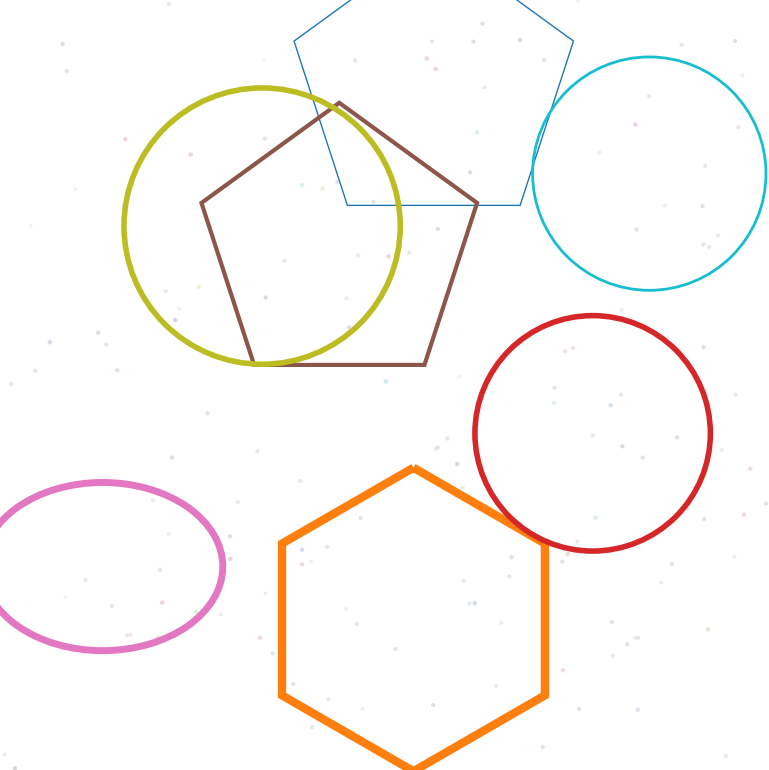[{"shape": "pentagon", "thickness": 0.5, "radius": 0.95, "center": [0.563, 0.888]}, {"shape": "hexagon", "thickness": 3, "radius": 0.99, "center": [0.537, 0.195]}, {"shape": "circle", "thickness": 2, "radius": 0.76, "center": [0.77, 0.437]}, {"shape": "pentagon", "thickness": 1.5, "radius": 0.94, "center": [0.441, 0.678]}, {"shape": "oval", "thickness": 2.5, "radius": 0.78, "center": [0.133, 0.264]}, {"shape": "circle", "thickness": 2, "radius": 0.9, "center": [0.34, 0.706]}, {"shape": "circle", "thickness": 1, "radius": 0.76, "center": [0.843, 0.775]}]